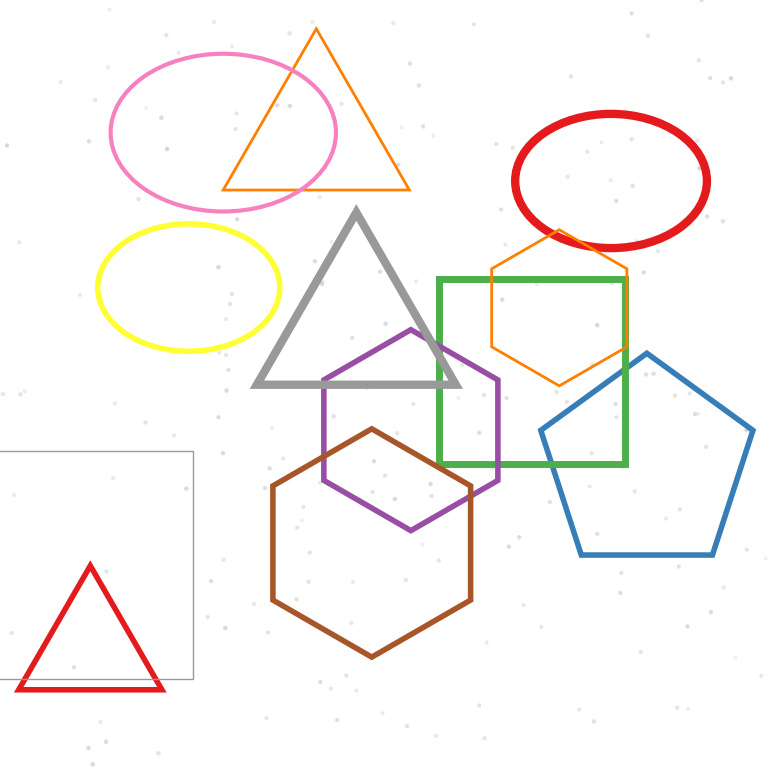[{"shape": "oval", "thickness": 3, "radius": 0.62, "center": [0.794, 0.765]}, {"shape": "triangle", "thickness": 2, "radius": 0.54, "center": [0.117, 0.158]}, {"shape": "pentagon", "thickness": 2, "radius": 0.72, "center": [0.84, 0.396]}, {"shape": "square", "thickness": 2.5, "radius": 0.6, "center": [0.691, 0.518]}, {"shape": "hexagon", "thickness": 2, "radius": 0.65, "center": [0.534, 0.441]}, {"shape": "triangle", "thickness": 1, "radius": 0.7, "center": [0.411, 0.823]}, {"shape": "hexagon", "thickness": 1, "radius": 0.51, "center": [0.726, 0.6]}, {"shape": "oval", "thickness": 2, "radius": 0.59, "center": [0.245, 0.627]}, {"shape": "hexagon", "thickness": 2, "radius": 0.74, "center": [0.483, 0.295]}, {"shape": "oval", "thickness": 1.5, "radius": 0.73, "center": [0.29, 0.828]}, {"shape": "triangle", "thickness": 3, "radius": 0.75, "center": [0.463, 0.575]}, {"shape": "square", "thickness": 0.5, "radius": 0.74, "center": [0.103, 0.266]}]